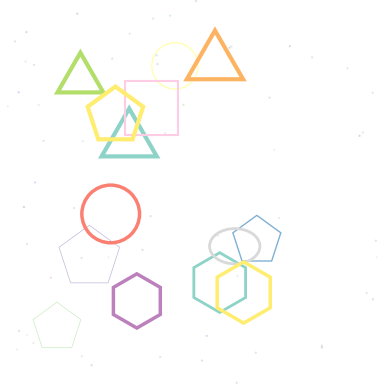[{"shape": "triangle", "thickness": 3, "radius": 0.41, "center": [0.336, 0.635]}, {"shape": "hexagon", "thickness": 2, "radius": 0.39, "center": [0.571, 0.266]}, {"shape": "circle", "thickness": 1, "radius": 0.3, "center": [0.454, 0.829]}, {"shape": "pentagon", "thickness": 0.5, "radius": 0.41, "center": [0.232, 0.332]}, {"shape": "circle", "thickness": 2.5, "radius": 0.37, "center": [0.288, 0.444]}, {"shape": "pentagon", "thickness": 1, "radius": 0.33, "center": [0.667, 0.375]}, {"shape": "triangle", "thickness": 3, "radius": 0.42, "center": [0.558, 0.836]}, {"shape": "triangle", "thickness": 3, "radius": 0.34, "center": [0.209, 0.794]}, {"shape": "square", "thickness": 1.5, "radius": 0.35, "center": [0.394, 0.719]}, {"shape": "oval", "thickness": 2, "radius": 0.33, "center": [0.61, 0.36]}, {"shape": "hexagon", "thickness": 2.5, "radius": 0.35, "center": [0.355, 0.218]}, {"shape": "pentagon", "thickness": 0.5, "radius": 0.33, "center": [0.148, 0.15]}, {"shape": "pentagon", "thickness": 3, "radius": 0.38, "center": [0.3, 0.699]}, {"shape": "hexagon", "thickness": 2.5, "radius": 0.4, "center": [0.633, 0.24]}]